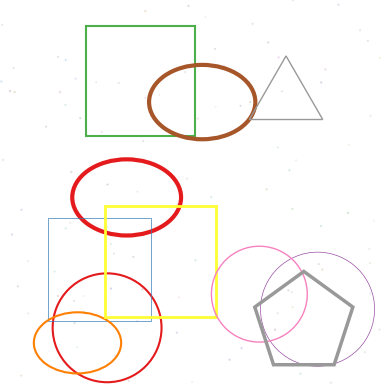[{"shape": "circle", "thickness": 1.5, "radius": 0.71, "center": [0.278, 0.149]}, {"shape": "oval", "thickness": 3, "radius": 0.71, "center": [0.329, 0.487]}, {"shape": "square", "thickness": 0.5, "radius": 0.67, "center": [0.258, 0.3]}, {"shape": "square", "thickness": 1.5, "radius": 0.71, "center": [0.365, 0.789]}, {"shape": "circle", "thickness": 0.5, "radius": 0.74, "center": [0.825, 0.197]}, {"shape": "oval", "thickness": 1.5, "radius": 0.57, "center": [0.201, 0.109]}, {"shape": "square", "thickness": 2, "radius": 0.72, "center": [0.416, 0.321]}, {"shape": "oval", "thickness": 3, "radius": 0.69, "center": [0.525, 0.735]}, {"shape": "circle", "thickness": 1, "radius": 0.62, "center": [0.674, 0.236]}, {"shape": "pentagon", "thickness": 2.5, "radius": 0.67, "center": [0.789, 0.161]}, {"shape": "triangle", "thickness": 1, "radius": 0.55, "center": [0.743, 0.745]}]